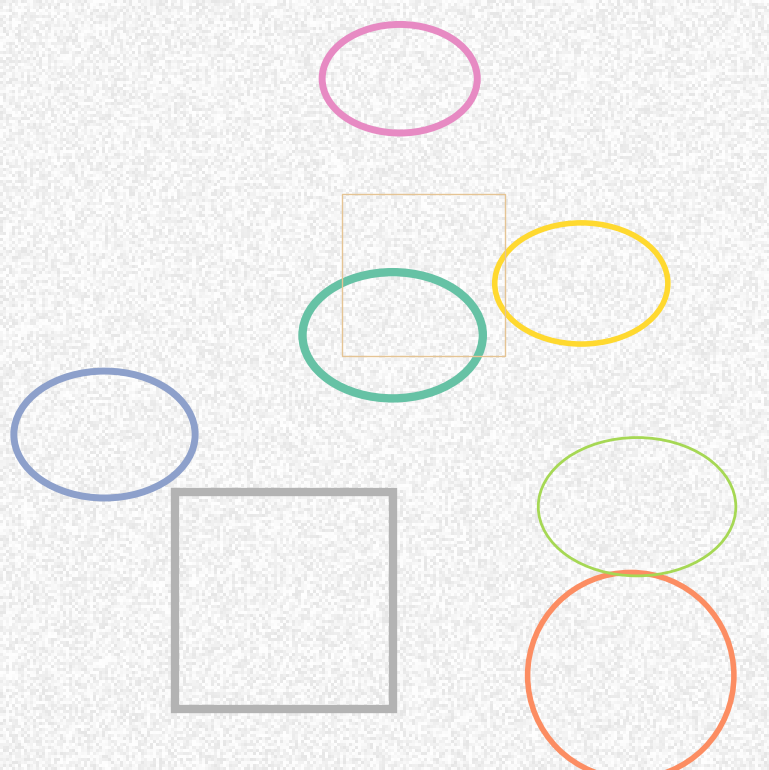[{"shape": "oval", "thickness": 3, "radius": 0.59, "center": [0.51, 0.565]}, {"shape": "circle", "thickness": 2, "radius": 0.67, "center": [0.819, 0.123]}, {"shape": "oval", "thickness": 2.5, "radius": 0.59, "center": [0.136, 0.436]}, {"shape": "oval", "thickness": 2.5, "radius": 0.5, "center": [0.519, 0.898]}, {"shape": "oval", "thickness": 1, "radius": 0.64, "center": [0.827, 0.342]}, {"shape": "oval", "thickness": 2, "radius": 0.56, "center": [0.755, 0.632]}, {"shape": "square", "thickness": 0.5, "radius": 0.53, "center": [0.55, 0.643]}, {"shape": "square", "thickness": 3, "radius": 0.71, "center": [0.369, 0.22]}]